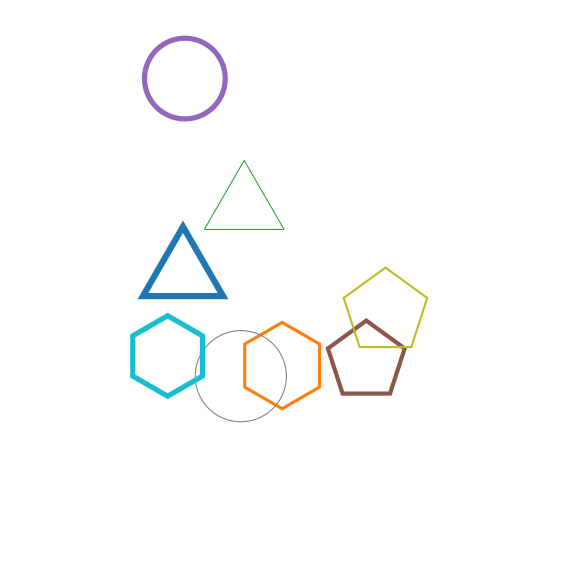[{"shape": "triangle", "thickness": 3, "radius": 0.4, "center": [0.317, 0.526]}, {"shape": "hexagon", "thickness": 1.5, "radius": 0.37, "center": [0.489, 0.366]}, {"shape": "triangle", "thickness": 0.5, "radius": 0.4, "center": [0.423, 0.642]}, {"shape": "circle", "thickness": 2.5, "radius": 0.35, "center": [0.32, 0.863]}, {"shape": "pentagon", "thickness": 2, "radius": 0.35, "center": [0.634, 0.374]}, {"shape": "circle", "thickness": 0.5, "radius": 0.39, "center": [0.417, 0.348]}, {"shape": "pentagon", "thickness": 1, "radius": 0.38, "center": [0.667, 0.46]}, {"shape": "hexagon", "thickness": 2.5, "radius": 0.35, "center": [0.29, 0.383]}]